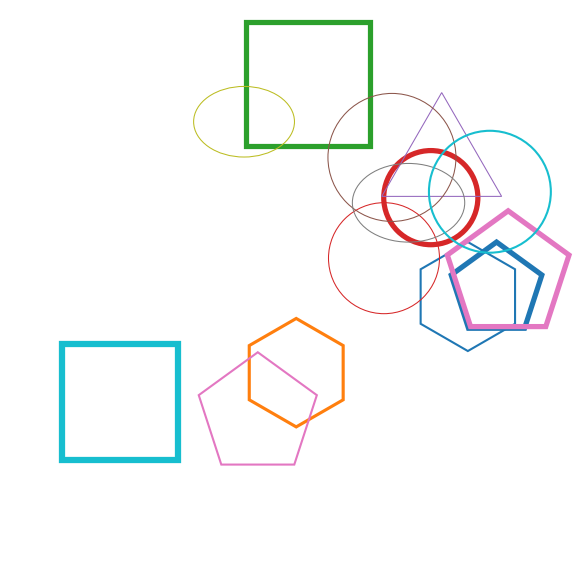[{"shape": "pentagon", "thickness": 2.5, "radius": 0.41, "center": [0.86, 0.497]}, {"shape": "hexagon", "thickness": 1, "radius": 0.47, "center": [0.81, 0.486]}, {"shape": "hexagon", "thickness": 1.5, "radius": 0.47, "center": [0.513, 0.354]}, {"shape": "square", "thickness": 2.5, "radius": 0.53, "center": [0.534, 0.854]}, {"shape": "circle", "thickness": 0.5, "radius": 0.48, "center": [0.665, 0.552]}, {"shape": "circle", "thickness": 2.5, "radius": 0.41, "center": [0.746, 0.657]}, {"shape": "triangle", "thickness": 0.5, "radius": 0.6, "center": [0.765, 0.719]}, {"shape": "circle", "thickness": 0.5, "radius": 0.55, "center": [0.679, 0.727]}, {"shape": "pentagon", "thickness": 1, "radius": 0.54, "center": [0.446, 0.282]}, {"shape": "pentagon", "thickness": 2.5, "radius": 0.55, "center": [0.88, 0.523]}, {"shape": "oval", "thickness": 0.5, "radius": 0.49, "center": [0.707, 0.648]}, {"shape": "oval", "thickness": 0.5, "radius": 0.44, "center": [0.423, 0.788]}, {"shape": "square", "thickness": 3, "radius": 0.5, "center": [0.208, 0.304]}, {"shape": "circle", "thickness": 1, "radius": 0.53, "center": [0.848, 0.667]}]